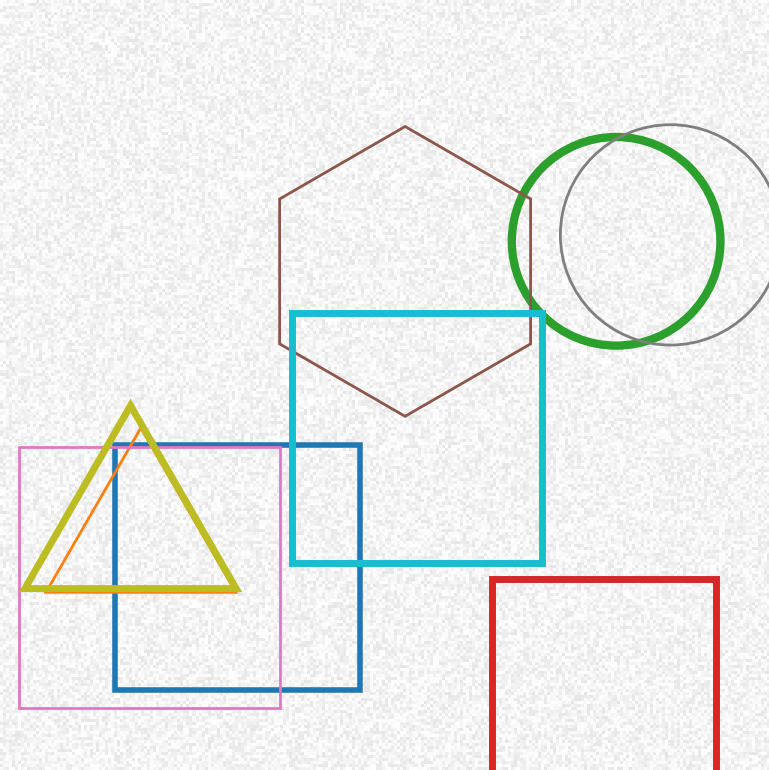[{"shape": "square", "thickness": 2, "radius": 0.8, "center": [0.308, 0.263]}, {"shape": "triangle", "thickness": 1, "radius": 0.71, "center": [0.183, 0.302]}, {"shape": "circle", "thickness": 3, "radius": 0.68, "center": [0.8, 0.687]}, {"shape": "square", "thickness": 2.5, "radius": 0.73, "center": [0.785, 0.103]}, {"shape": "hexagon", "thickness": 1, "radius": 0.94, "center": [0.526, 0.648]}, {"shape": "square", "thickness": 1, "radius": 0.85, "center": [0.194, 0.25]}, {"shape": "circle", "thickness": 1, "radius": 0.72, "center": [0.871, 0.695]}, {"shape": "triangle", "thickness": 2.5, "radius": 0.79, "center": [0.17, 0.315]}, {"shape": "square", "thickness": 2.5, "radius": 0.81, "center": [0.541, 0.431]}]